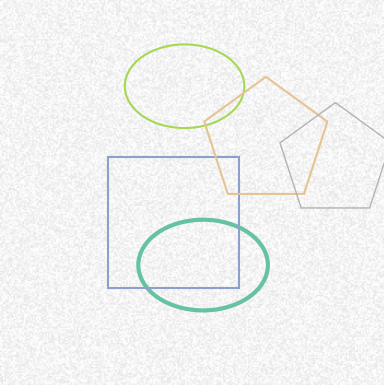[{"shape": "oval", "thickness": 3, "radius": 0.84, "center": [0.528, 0.311]}, {"shape": "square", "thickness": 1.5, "radius": 0.85, "center": [0.45, 0.423]}, {"shape": "oval", "thickness": 1.5, "radius": 0.78, "center": [0.479, 0.776]}, {"shape": "pentagon", "thickness": 1.5, "radius": 0.84, "center": [0.691, 0.632]}, {"shape": "pentagon", "thickness": 1, "radius": 0.76, "center": [0.871, 0.582]}]